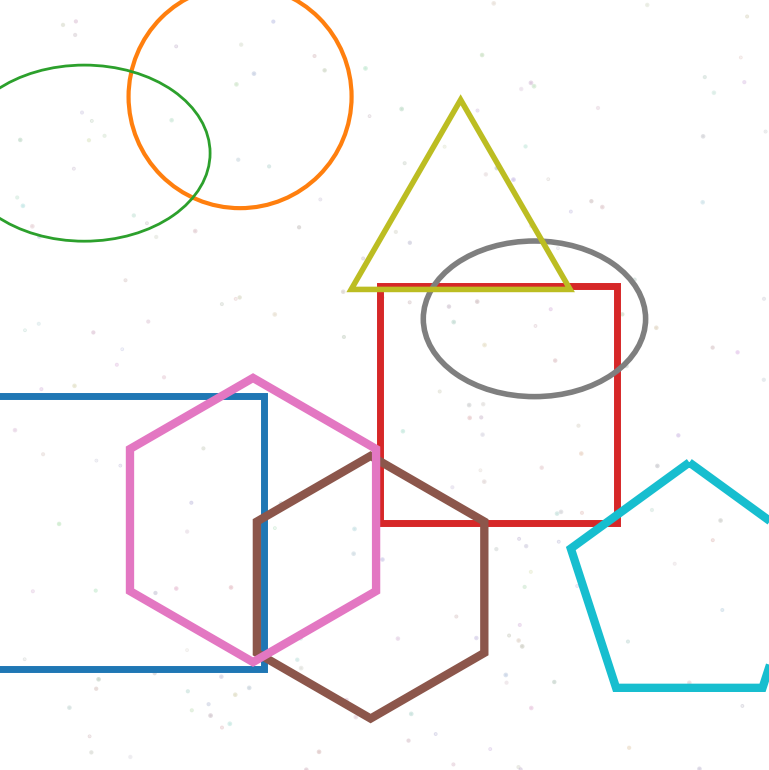[{"shape": "square", "thickness": 2.5, "radius": 0.88, "center": [0.165, 0.308]}, {"shape": "circle", "thickness": 1.5, "radius": 0.72, "center": [0.312, 0.874]}, {"shape": "oval", "thickness": 1, "radius": 0.82, "center": [0.109, 0.801]}, {"shape": "square", "thickness": 2.5, "radius": 0.77, "center": [0.648, 0.475]}, {"shape": "hexagon", "thickness": 3, "radius": 0.85, "center": [0.481, 0.237]}, {"shape": "hexagon", "thickness": 3, "radius": 0.92, "center": [0.329, 0.325]}, {"shape": "oval", "thickness": 2, "radius": 0.72, "center": [0.694, 0.586]}, {"shape": "triangle", "thickness": 2, "radius": 0.82, "center": [0.598, 0.706]}, {"shape": "pentagon", "thickness": 3, "radius": 0.81, "center": [0.895, 0.238]}]